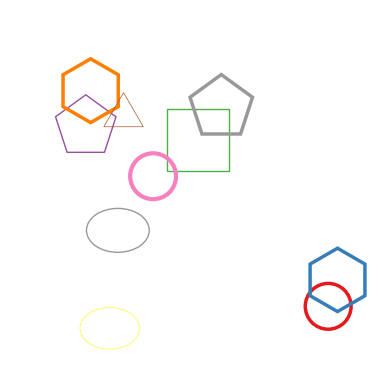[{"shape": "circle", "thickness": 2.5, "radius": 0.3, "center": [0.852, 0.204]}, {"shape": "hexagon", "thickness": 2.5, "radius": 0.41, "center": [0.877, 0.273]}, {"shape": "square", "thickness": 1, "radius": 0.4, "center": [0.514, 0.635]}, {"shape": "pentagon", "thickness": 1, "radius": 0.41, "center": [0.223, 0.671]}, {"shape": "hexagon", "thickness": 2.5, "radius": 0.41, "center": [0.235, 0.764]}, {"shape": "oval", "thickness": 0.5, "radius": 0.39, "center": [0.285, 0.147]}, {"shape": "triangle", "thickness": 0.5, "radius": 0.3, "center": [0.321, 0.7]}, {"shape": "circle", "thickness": 3, "radius": 0.3, "center": [0.398, 0.542]}, {"shape": "oval", "thickness": 1, "radius": 0.41, "center": [0.306, 0.402]}, {"shape": "pentagon", "thickness": 2.5, "radius": 0.43, "center": [0.575, 0.721]}]